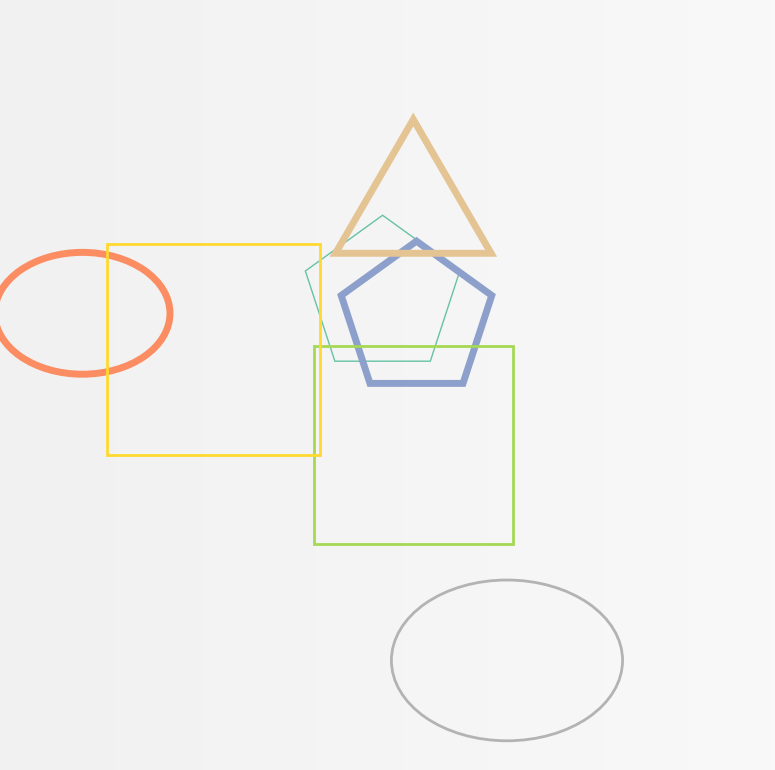[{"shape": "pentagon", "thickness": 0.5, "radius": 0.52, "center": [0.494, 0.616]}, {"shape": "oval", "thickness": 2.5, "radius": 0.57, "center": [0.106, 0.593]}, {"shape": "pentagon", "thickness": 2.5, "radius": 0.51, "center": [0.537, 0.585]}, {"shape": "square", "thickness": 1, "radius": 0.64, "center": [0.534, 0.422]}, {"shape": "square", "thickness": 1, "radius": 0.68, "center": [0.276, 0.546]}, {"shape": "triangle", "thickness": 2.5, "radius": 0.58, "center": [0.533, 0.729]}, {"shape": "oval", "thickness": 1, "radius": 0.75, "center": [0.654, 0.142]}]